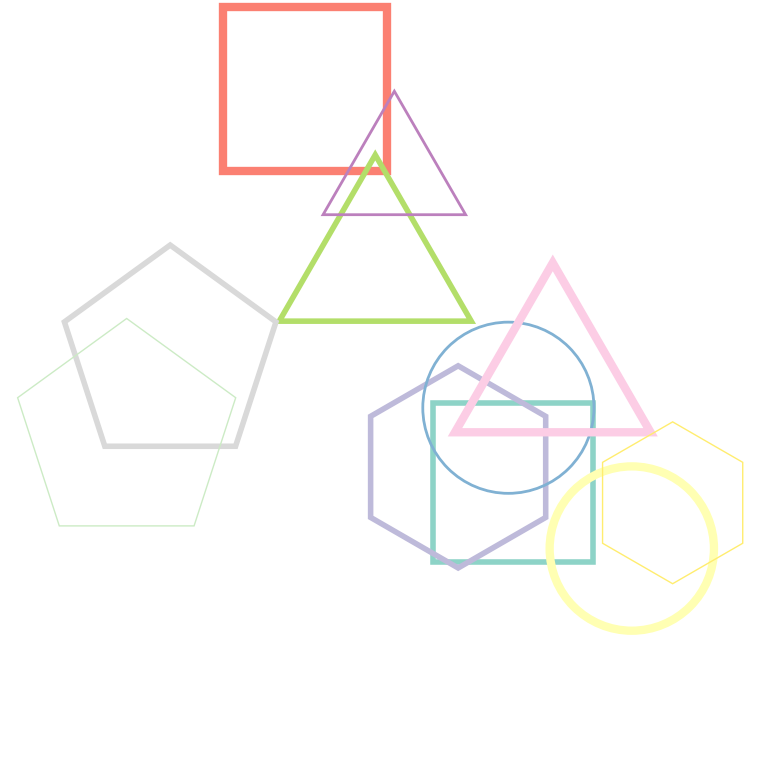[{"shape": "square", "thickness": 2, "radius": 0.52, "center": [0.666, 0.373]}, {"shape": "circle", "thickness": 3, "radius": 0.53, "center": [0.821, 0.288]}, {"shape": "hexagon", "thickness": 2, "radius": 0.66, "center": [0.595, 0.394]}, {"shape": "square", "thickness": 3, "radius": 0.53, "center": [0.396, 0.884]}, {"shape": "circle", "thickness": 1, "radius": 0.56, "center": [0.66, 0.47]}, {"shape": "triangle", "thickness": 2, "radius": 0.72, "center": [0.487, 0.655]}, {"shape": "triangle", "thickness": 3, "radius": 0.73, "center": [0.718, 0.512]}, {"shape": "pentagon", "thickness": 2, "radius": 0.72, "center": [0.221, 0.537]}, {"shape": "triangle", "thickness": 1, "radius": 0.53, "center": [0.512, 0.775]}, {"shape": "pentagon", "thickness": 0.5, "radius": 0.74, "center": [0.165, 0.437]}, {"shape": "hexagon", "thickness": 0.5, "radius": 0.53, "center": [0.874, 0.347]}]